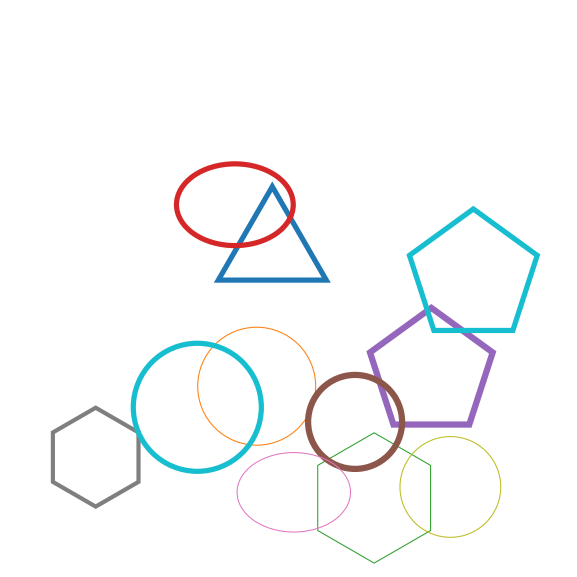[{"shape": "triangle", "thickness": 2.5, "radius": 0.54, "center": [0.472, 0.568]}, {"shape": "circle", "thickness": 0.5, "radius": 0.51, "center": [0.444, 0.33]}, {"shape": "hexagon", "thickness": 0.5, "radius": 0.56, "center": [0.648, 0.137]}, {"shape": "oval", "thickness": 2.5, "radius": 0.51, "center": [0.407, 0.645]}, {"shape": "pentagon", "thickness": 3, "radius": 0.56, "center": [0.747, 0.354]}, {"shape": "circle", "thickness": 3, "radius": 0.41, "center": [0.615, 0.269]}, {"shape": "oval", "thickness": 0.5, "radius": 0.49, "center": [0.509, 0.147]}, {"shape": "hexagon", "thickness": 2, "radius": 0.43, "center": [0.166, 0.208]}, {"shape": "circle", "thickness": 0.5, "radius": 0.44, "center": [0.78, 0.156]}, {"shape": "pentagon", "thickness": 2.5, "radius": 0.58, "center": [0.82, 0.521]}, {"shape": "circle", "thickness": 2.5, "radius": 0.55, "center": [0.342, 0.294]}]